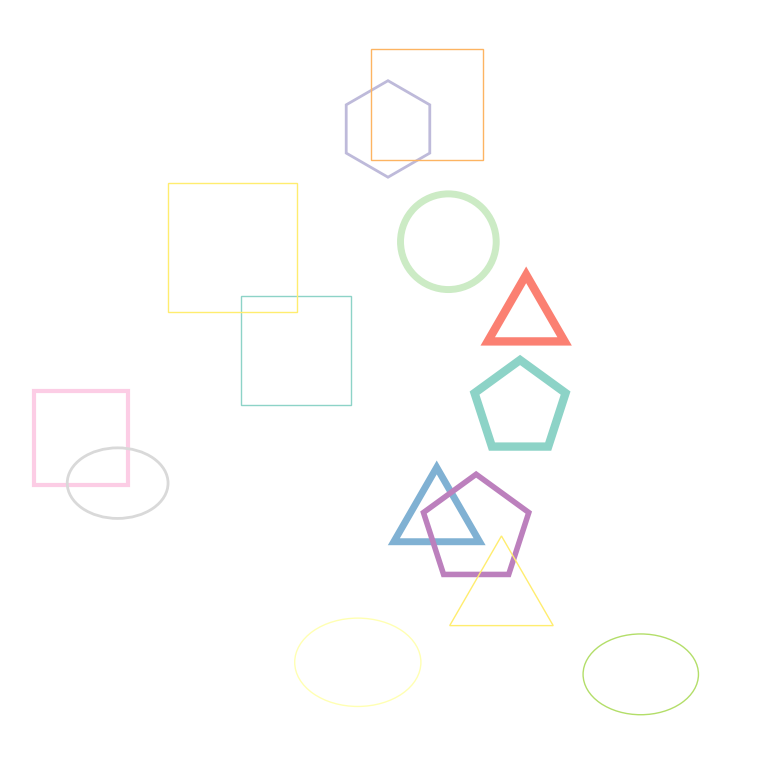[{"shape": "square", "thickness": 0.5, "radius": 0.35, "center": [0.384, 0.545]}, {"shape": "pentagon", "thickness": 3, "radius": 0.31, "center": [0.675, 0.47]}, {"shape": "oval", "thickness": 0.5, "radius": 0.41, "center": [0.465, 0.14]}, {"shape": "hexagon", "thickness": 1, "radius": 0.31, "center": [0.504, 0.833]}, {"shape": "triangle", "thickness": 3, "radius": 0.29, "center": [0.683, 0.585]}, {"shape": "triangle", "thickness": 2.5, "radius": 0.32, "center": [0.567, 0.329]}, {"shape": "square", "thickness": 0.5, "radius": 0.36, "center": [0.555, 0.864]}, {"shape": "oval", "thickness": 0.5, "radius": 0.37, "center": [0.832, 0.124]}, {"shape": "square", "thickness": 1.5, "radius": 0.31, "center": [0.105, 0.431]}, {"shape": "oval", "thickness": 1, "radius": 0.33, "center": [0.153, 0.373]}, {"shape": "pentagon", "thickness": 2, "radius": 0.36, "center": [0.618, 0.312]}, {"shape": "circle", "thickness": 2.5, "radius": 0.31, "center": [0.582, 0.686]}, {"shape": "square", "thickness": 0.5, "radius": 0.42, "center": [0.302, 0.679]}, {"shape": "triangle", "thickness": 0.5, "radius": 0.39, "center": [0.651, 0.226]}]